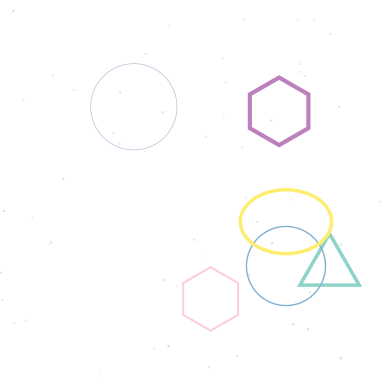[{"shape": "triangle", "thickness": 2.5, "radius": 0.44, "center": [0.856, 0.304]}, {"shape": "circle", "thickness": 0.5, "radius": 0.56, "center": [0.348, 0.723]}, {"shape": "circle", "thickness": 1, "radius": 0.51, "center": [0.743, 0.309]}, {"shape": "hexagon", "thickness": 1.5, "radius": 0.41, "center": [0.547, 0.224]}, {"shape": "hexagon", "thickness": 3, "radius": 0.44, "center": [0.725, 0.711]}, {"shape": "oval", "thickness": 2.5, "radius": 0.59, "center": [0.743, 0.424]}]